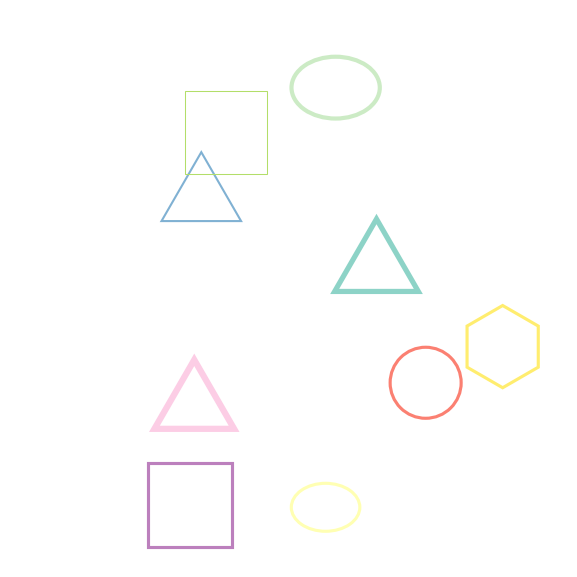[{"shape": "triangle", "thickness": 2.5, "radius": 0.42, "center": [0.652, 0.536]}, {"shape": "oval", "thickness": 1.5, "radius": 0.3, "center": [0.564, 0.121]}, {"shape": "circle", "thickness": 1.5, "radius": 0.31, "center": [0.737, 0.336]}, {"shape": "triangle", "thickness": 1, "radius": 0.4, "center": [0.349, 0.656]}, {"shape": "square", "thickness": 0.5, "radius": 0.36, "center": [0.391, 0.77]}, {"shape": "triangle", "thickness": 3, "radius": 0.4, "center": [0.336, 0.296]}, {"shape": "square", "thickness": 1.5, "radius": 0.36, "center": [0.329, 0.125]}, {"shape": "oval", "thickness": 2, "radius": 0.38, "center": [0.581, 0.847]}, {"shape": "hexagon", "thickness": 1.5, "radius": 0.36, "center": [0.87, 0.399]}]